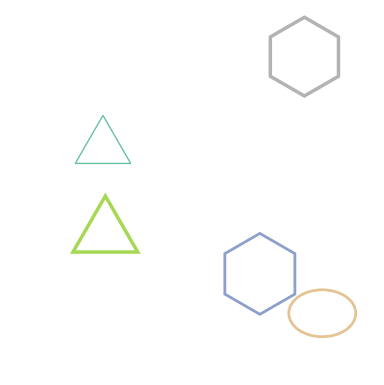[{"shape": "triangle", "thickness": 1, "radius": 0.42, "center": [0.267, 0.617]}, {"shape": "hexagon", "thickness": 2, "radius": 0.53, "center": [0.675, 0.289]}, {"shape": "triangle", "thickness": 2.5, "radius": 0.49, "center": [0.274, 0.394]}, {"shape": "oval", "thickness": 2, "radius": 0.44, "center": [0.837, 0.186]}, {"shape": "hexagon", "thickness": 2.5, "radius": 0.51, "center": [0.791, 0.853]}]